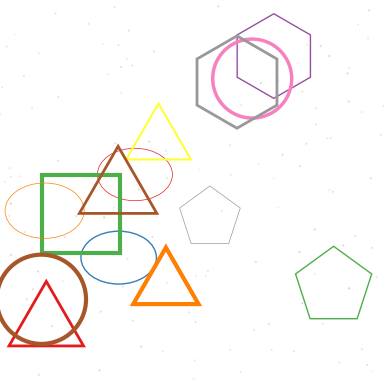[{"shape": "oval", "thickness": 0.5, "radius": 0.49, "center": [0.35, 0.547]}, {"shape": "triangle", "thickness": 2, "radius": 0.56, "center": [0.12, 0.157]}, {"shape": "oval", "thickness": 1, "radius": 0.49, "center": [0.308, 0.331]}, {"shape": "pentagon", "thickness": 1, "radius": 0.52, "center": [0.867, 0.256]}, {"shape": "square", "thickness": 3, "radius": 0.5, "center": [0.211, 0.444]}, {"shape": "hexagon", "thickness": 1, "radius": 0.55, "center": [0.711, 0.854]}, {"shape": "oval", "thickness": 0.5, "radius": 0.51, "center": [0.116, 0.453]}, {"shape": "triangle", "thickness": 3, "radius": 0.49, "center": [0.431, 0.259]}, {"shape": "triangle", "thickness": 1.5, "radius": 0.49, "center": [0.412, 0.634]}, {"shape": "circle", "thickness": 3, "radius": 0.58, "center": [0.108, 0.223]}, {"shape": "triangle", "thickness": 2, "radius": 0.58, "center": [0.307, 0.504]}, {"shape": "circle", "thickness": 2.5, "radius": 0.51, "center": [0.655, 0.796]}, {"shape": "pentagon", "thickness": 0.5, "radius": 0.41, "center": [0.545, 0.434]}, {"shape": "hexagon", "thickness": 2, "radius": 0.6, "center": [0.616, 0.787]}]